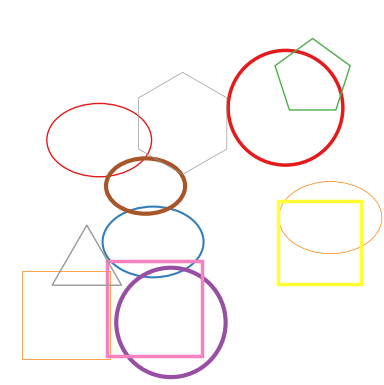[{"shape": "circle", "thickness": 2.5, "radius": 0.74, "center": [0.742, 0.72]}, {"shape": "oval", "thickness": 1, "radius": 0.68, "center": [0.258, 0.636]}, {"shape": "oval", "thickness": 1.5, "radius": 0.66, "center": [0.398, 0.372]}, {"shape": "pentagon", "thickness": 1, "radius": 0.51, "center": [0.812, 0.797]}, {"shape": "circle", "thickness": 3, "radius": 0.71, "center": [0.444, 0.163]}, {"shape": "square", "thickness": 0.5, "radius": 0.57, "center": [0.171, 0.182]}, {"shape": "oval", "thickness": 0.5, "radius": 0.67, "center": [0.858, 0.435]}, {"shape": "square", "thickness": 2.5, "radius": 0.54, "center": [0.83, 0.371]}, {"shape": "oval", "thickness": 3, "radius": 0.51, "center": [0.378, 0.517]}, {"shape": "square", "thickness": 2.5, "radius": 0.61, "center": [0.402, 0.199]}, {"shape": "triangle", "thickness": 1, "radius": 0.52, "center": [0.226, 0.311]}, {"shape": "hexagon", "thickness": 0.5, "radius": 0.66, "center": [0.474, 0.679]}]